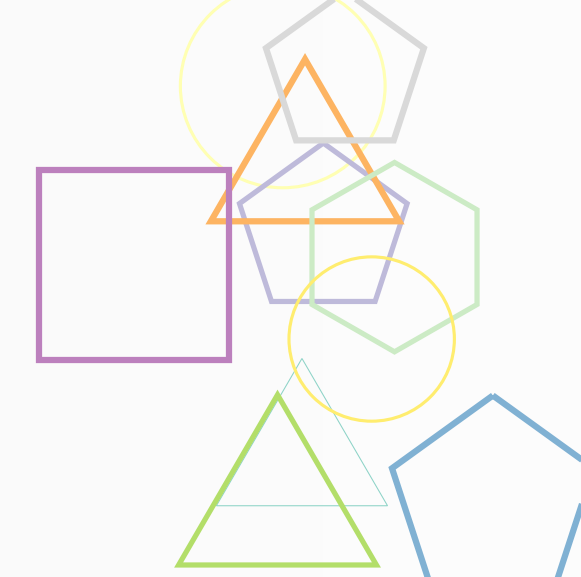[{"shape": "triangle", "thickness": 0.5, "radius": 0.85, "center": [0.519, 0.208]}, {"shape": "circle", "thickness": 1.5, "radius": 0.88, "center": [0.486, 0.85]}, {"shape": "pentagon", "thickness": 2.5, "radius": 0.76, "center": [0.556, 0.6]}, {"shape": "pentagon", "thickness": 3, "radius": 0.91, "center": [0.848, 0.132]}, {"shape": "triangle", "thickness": 3, "radius": 0.94, "center": [0.525, 0.709]}, {"shape": "triangle", "thickness": 2.5, "radius": 0.98, "center": [0.477, 0.119]}, {"shape": "pentagon", "thickness": 3, "radius": 0.71, "center": [0.593, 0.872]}, {"shape": "square", "thickness": 3, "radius": 0.82, "center": [0.23, 0.54]}, {"shape": "hexagon", "thickness": 2.5, "radius": 0.82, "center": [0.679, 0.554]}, {"shape": "circle", "thickness": 1.5, "radius": 0.71, "center": [0.639, 0.412]}]